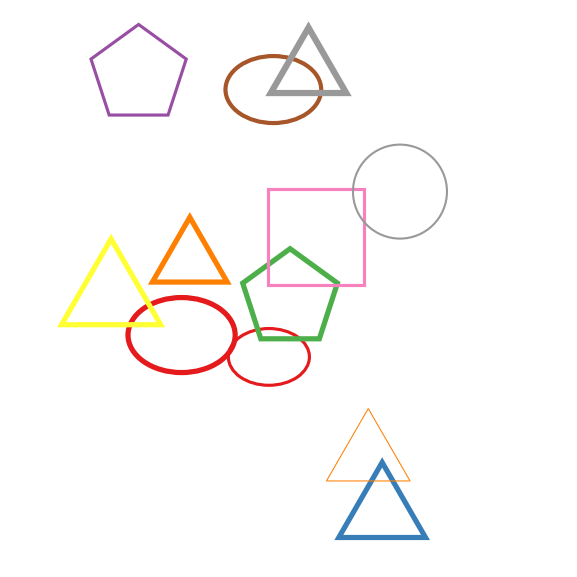[{"shape": "oval", "thickness": 1.5, "radius": 0.35, "center": [0.466, 0.381]}, {"shape": "oval", "thickness": 2.5, "radius": 0.46, "center": [0.314, 0.419]}, {"shape": "triangle", "thickness": 2.5, "radius": 0.43, "center": [0.662, 0.112]}, {"shape": "pentagon", "thickness": 2.5, "radius": 0.43, "center": [0.502, 0.482]}, {"shape": "pentagon", "thickness": 1.5, "radius": 0.43, "center": [0.24, 0.87]}, {"shape": "triangle", "thickness": 0.5, "radius": 0.42, "center": [0.638, 0.208]}, {"shape": "triangle", "thickness": 2.5, "radius": 0.37, "center": [0.329, 0.548]}, {"shape": "triangle", "thickness": 2.5, "radius": 0.5, "center": [0.192, 0.486]}, {"shape": "oval", "thickness": 2, "radius": 0.41, "center": [0.473, 0.844]}, {"shape": "square", "thickness": 1.5, "radius": 0.42, "center": [0.548, 0.588]}, {"shape": "triangle", "thickness": 3, "radius": 0.38, "center": [0.534, 0.876]}, {"shape": "circle", "thickness": 1, "radius": 0.41, "center": [0.693, 0.667]}]